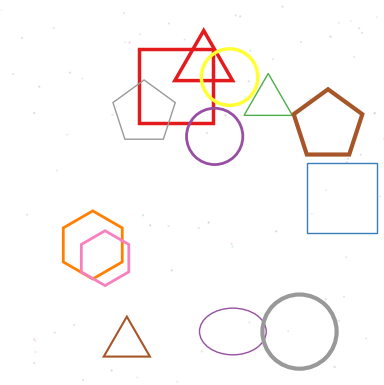[{"shape": "square", "thickness": 2.5, "radius": 0.48, "center": [0.458, 0.776]}, {"shape": "triangle", "thickness": 2.5, "radius": 0.43, "center": [0.529, 0.834]}, {"shape": "square", "thickness": 1, "radius": 0.46, "center": [0.888, 0.485]}, {"shape": "triangle", "thickness": 1, "radius": 0.36, "center": [0.697, 0.737]}, {"shape": "oval", "thickness": 1, "radius": 0.43, "center": [0.605, 0.139]}, {"shape": "circle", "thickness": 2, "radius": 0.37, "center": [0.558, 0.646]}, {"shape": "hexagon", "thickness": 2, "radius": 0.44, "center": [0.241, 0.364]}, {"shape": "circle", "thickness": 2.5, "radius": 0.37, "center": [0.596, 0.8]}, {"shape": "pentagon", "thickness": 3, "radius": 0.47, "center": [0.852, 0.674]}, {"shape": "triangle", "thickness": 1.5, "radius": 0.35, "center": [0.329, 0.108]}, {"shape": "hexagon", "thickness": 2, "radius": 0.36, "center": [0.273, 0.329]}, {"shape": "circle", "thickness": 3, "radius": 0.48, "center": [0.778, 0.139]}, {"shape": "pentagon", "thickness": 1, "radius": 0.43, "center": [0.374, 0.707]}]